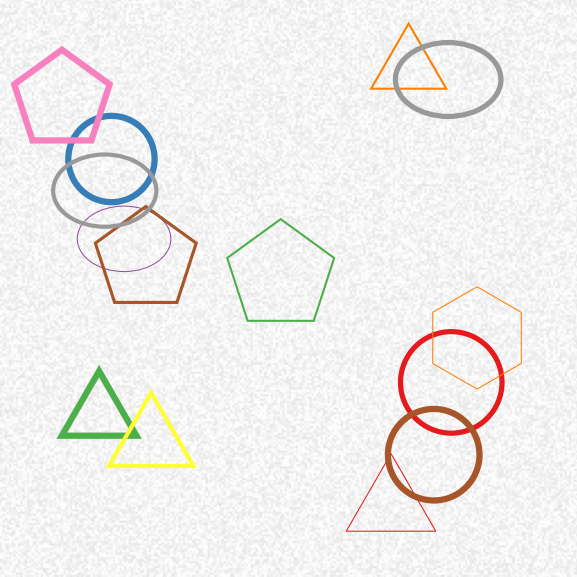[{"shape": "triangle", "thickness": 0.5, "radius": 0.45, "center": [0.677, 0.124]}, {"shape": "circle", "thickness": 2.5, "radius": 0.44, "center": [0.781, 0.337]}, {"shape": "circle", "thickness": 3, "radius": 0.37, "center": [0.193, 0.724]}, {"shape": "triangle", "thickness": 3, "radius": 0.37, "center": [0.172, 0.282]}, {"shape": "pentagon", "thickness": 1, "radius": 0.49, "center": [0.486, 0.522]}, {"shape": "oval", "thickness": 0.5, "radius": 0.4, "center": [0.215, 0.586]}, {"shape": "triangle", "thickness": 1, "radius": 0.38, "center": [0.708, 0.883]}, {"shape": "hexagon", "thickness": 0.5, "radius": 0.44, "center": [0.826, 0.414]}, {"shape": "triangle", "thickness": 2, "radius": 0.42, "center": [0.262, 0.234]}, {"shape": "circle", "thickness": 3, "radius": 0.4, "center": [0.751, 0.212]}, {"shape": "pentagon", "thickness": 1.5, "radius": 0.46, "center": [0.252, 0.55]}, {"shape": "pentagon", "thickness": 3, "radius": 0.43, "center": [0.107, 0.826]}, {"shape": "oval", "thickness": 2.5, "radius": 0.46, "center": [0.776, 0.861]}, {"shape": "oval", "thickness": 2, "radius": 0.45, "center": [0.181, 0.669]}]